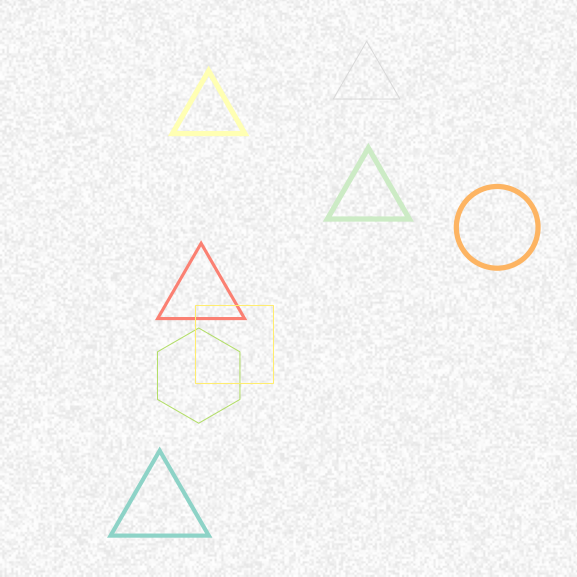[{"shape": "triangle", "thickness": 2, "radius": 0.49, "center": [0.277, 0.121]}, {"shape": "triangle", "thickness": 2.5, "radius": 0.36, "center": [0.361, 0.804]}, {"shape": "triangle", "thickness": 1.5, "radius": 0.43, "center": [0.348, 0.491]}, {"shape": "circle", "thickness": 2.5, "radius": 0.35, "center": [0.861, 0.605]}, {"shape": "hexagon", "thickness": 0.5, "radius": 0.41, "center": [0.344, 0.349]}, {"shape": "triangle", "thickness": 0.5, "radius": 0.33, "center": [0.635, 0.861]}, {"shape": "triangle", "thickness": 2.5, "radius": 0.41, "center": [0.638, 0.661]}, {"shape": "square", "thickness": 0.5, "radius": 0.34, "center": [0.405, 0.404]}]